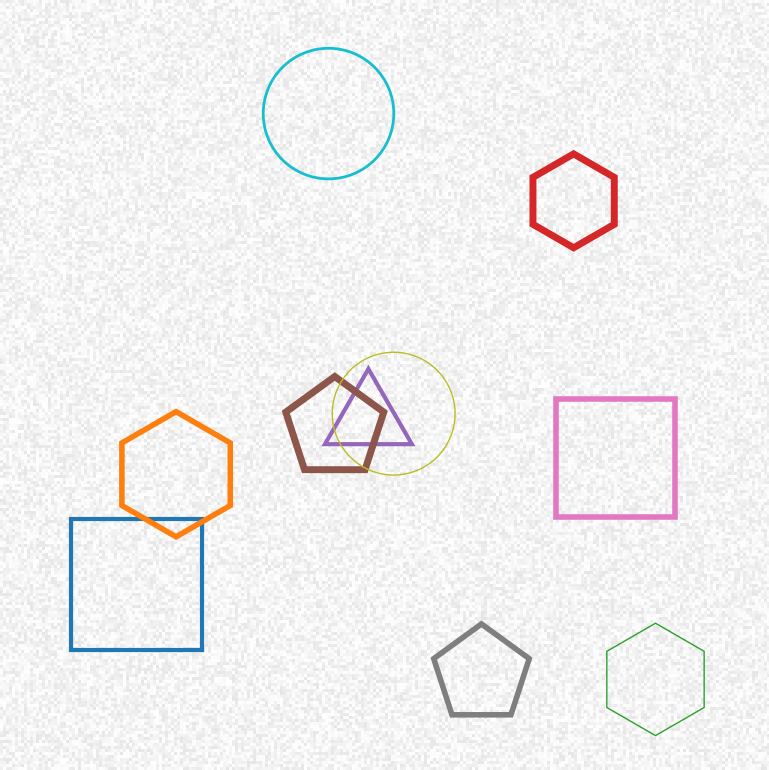[{"shape": "square", "thickness": 1.5, "radius": 0.42, "center": [0.177, 0.241]}, {"shape": "hexagon", "thickness": 2, "radius": 0.41, "center": [0.229, 0.384]}, {"shape": "hexagon", "thickness": 0.5, "radius": 0.36, "center": [0.851, 0.118]}, {"shape": "hexagon", "thickness": 2.5, "radius": 0.3, "center": [0.745, 0.739]}, {"shape": "triangle", "thickness": 1.5, "radius": 0.33, "center": [0.478, 0.456]}, {"shape": "pentagon", "thickness": 2.5, "radius": 0.33, "center": [0.435, 0.444]}, {"shape": "square", "thickness": 2, "radius": 0.38, "center": [0.799, 0.405]}, {"shape": "pentagon", "thickness": 2, "radius": 0.33, "center": [0.625, 0.124]}, {"shape": "circle", "thickness": 0.5, "radius": 0.4, "center": [0.511, 0.463]}, {"shape": "circle", "thickness": 1, "radius": 0.42, "center": [0.427, 0.852]}]